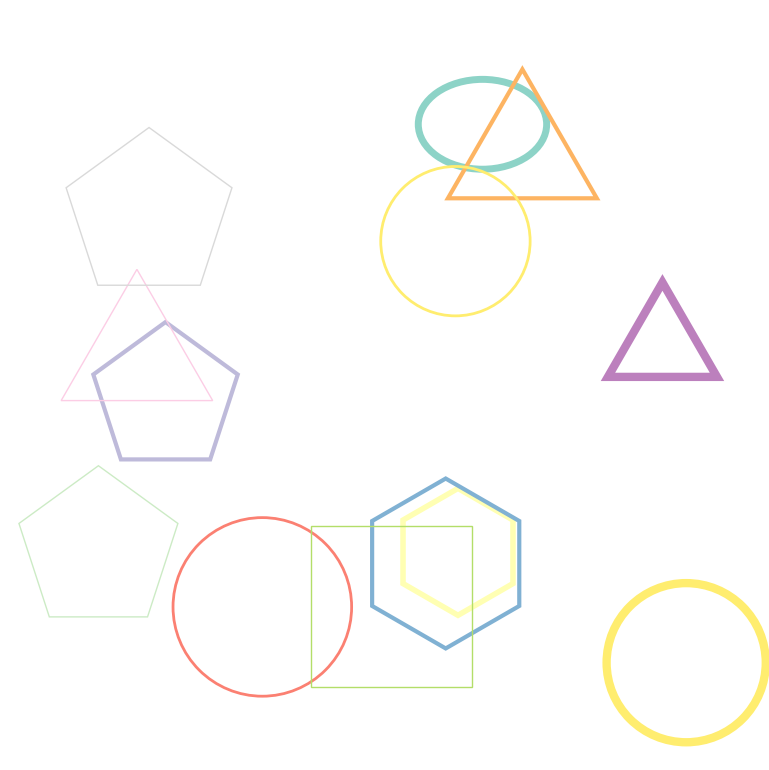[{"shape": "oval", "thickness": 2.5, "radius": 0.42, "center": [0.627, 0.839]}, {"shape": "hexagon", "thickness": 2, "radius": 0.41, "center": [0.595, 0.283]}, {"shape": "pentagon", "thickness": 1.5, "radius": 0.49, "center": [0.215, 0.483]}, {"shape": "circle", "thickness": 1, "radius": 0.58, "center": [0.341, 0.212]}, {"shape": "hexagon", "thickness": 1.5, "radius": 0.55, "center": [0.579, 0.268]}, {"shape": "triangle", "thickness": 1.5, "radius": 0.56, "center": [0.678, 0.798]}, {"shape": "square", "thickness": 0.5, "radius": 0.52, "center": [0.509, 0.213]}, {"shape": "triangle", "thickness": 0.5, "radius": 0.57, "center": [0.178, 0.537]}, {"shape": "pentagon", "thickness": 0.5, "radius": 0.57, "center": [0.194, 0.721]}, {"shape": "triangle", "thickness": 3, "radius": 0.41, "center": [0.86, 0.551]}, {"shape": "pentagon", "thickness": 0.5, "radius": 0.54, "center": [0.128, 0.287]}, {"shape": "circle", "thickness": 3, "radius": 0.52, "center": [0.891, 0.139]}, {"shape": "circle", "thickness": 1, "radius": 0.49, "center": [0.591, 0.687]}]